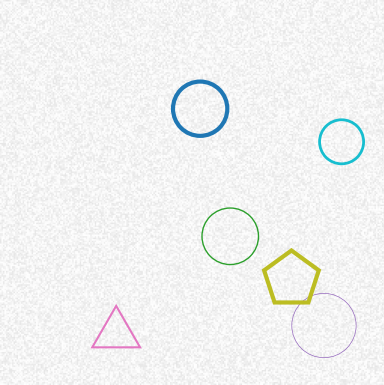[{"shape": "circle", "thickness": 3, "radius": 0.35, "center": [0.52, 0.718]}, {"shape": "circle", "thickness": 1, "radius": 0.37, "center": [0.598, 0.386]}, {"shape": "circle", "thickness": 0.5, "radius": 0.42, "center": [0.841, 0.155]}, {"shape": "triangle", "thickness": 1.5, "radius": 0.36, "center": [0.302, 0.134]}, {"shape": "pentagon", "thickness": 3, "radius": 0.37, "center": [0.757, 0.275]}, {"shape": "circle", "thickness": 2, "radius": 0.29, "center": [0.887, 0.632]}]